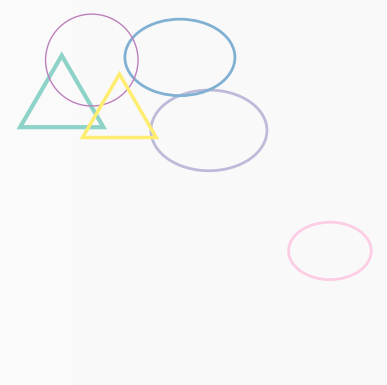[{"shape": "triangle", "thickness": 3, "radius": 0.62, "center": [0.159, 0.732]}, {"shape": "oval", "thickness": 2, "radius": 0.75, "center": [0.539, 0.661]}, {"shape": "oval", "thickness": 2, "radius": 0.71, "center": [0.464, 0.851]}, {"shape": "oval", "thickness": 2, "radius": 0.53, "center": [0.851, 0.348]}, {"shape": "circle", "thickness": 1, "radius": 0.6, "center": [0.237, 0.844]}, {"shape": "triangle", "thickness": 2.5, "radius": 0.55, "center": [0.308, 0.698]}]